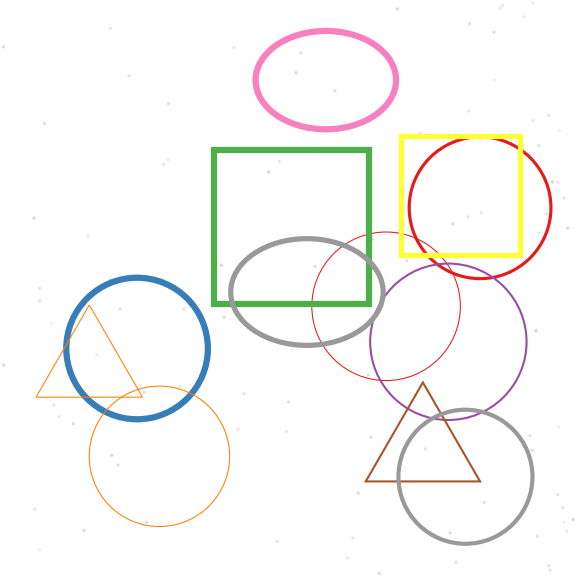[{"shape": "circle", "thickness": 1.5, "radius": 0.61, "center": [0.831, 0.639]}, {"shape": "circle", "thickness": 0.5, "radius": 0.64, "center": [0.669, 0.469]}, {"shape": "circle", "thickness": 3, "radius": 0.61, "center": [0.237, 0.396]}, {"shape": "square", "thickness": 3, "radius": 0.67, "center": [0.505, 0.606]}, {"shape": "circle", "thickness": 1, "radius": 0.68, "center": [0.776, 0.407]}, {"shape": "triangle", "thickness": 0.5, "radius": 0.53, "center": [0.155, 0.365]}, {"shape": "circle", "thickness": 0.5, "radius": 0.61, "center": [0.276, 0.209]}, {"shape": "square", "thickness": 2.5, "radius": 0.52, "center": [0.797, 0.661]}, {"shape": "triangle", "thickness": 1, "radius": 0.57, "center": [0.732, 0.223]}, {"shape": "oval", "thickness": 3, "radius": 0.61, "center": [0.564, 0.86]}, {"shape": "oval", "thickness": 2.5, "radius": 0.66, "center": [0.531, 0.493]}, {"shape": "circle", "thickness": 2, "radius": 0.58, "center": [0.806, 0.174]}]